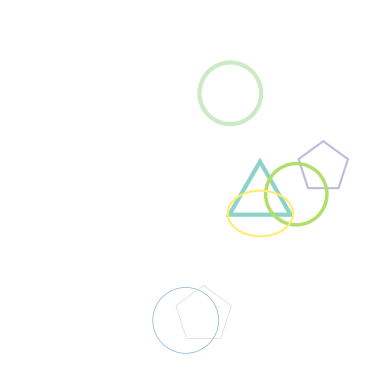[{"shape": "triangle", "thickness": 3, "radius": 0.46, "center": [0.675, 0.488]}, {"shape": "pentagon", "thickness": 1.5, "radius": 0.34, "center": [0.84, 0.566]}, {"shape": "circle", "thickness": 0.5, "radius": 0.43, "center": [0.482, 0.168]}, {"shape": "circle", "thickness": 2.5, "radius": 0.4, "center": [0.77, 0.495]}, {"shape": "pentagon", "thickness": 0.5, "radius": 0.38, "center": [0.529, 0.182]}, {"shape": "circle", "thickness": 3, "radius": 0.4, "center": [0.598, 0.758]}, {"shape": "oval", "thickness": 1.5, "radius": 0.42, "center": [0.676, 0.445]}]